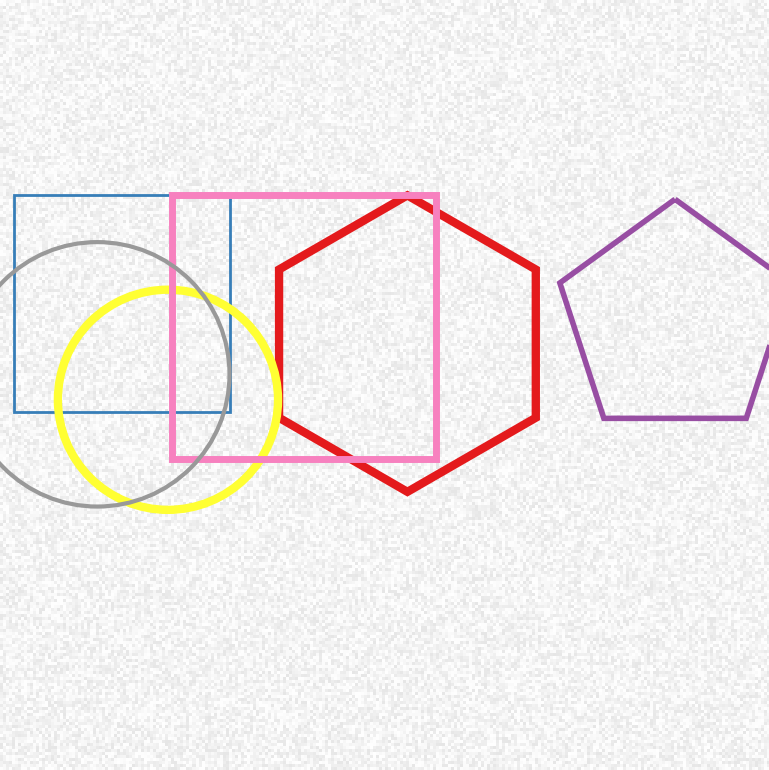[{"shape": "hexagon", "thickness": 3, "radius": 0.96, "center": [0.529, 0.554]}, {"shape": "square", "thickness": 1, "radius": 0.7, "center": [0.159, 0.606]}, {"shape": "pentagon", "thickness": 2, "radius": 0.79, "center": [0.877, 0.584]}, {"shape": "circle", "thickness": 3, "radius": 0.71, "center": [0.218, 0.481]}, {"shape": "square", "thickness": 2.5, "radius": 0.86, "center": [0.395, 0.575]}, {"shape": "circle", "thickness": 1.5, "radius": 0.86, "center": [0.126, 0.514]}]